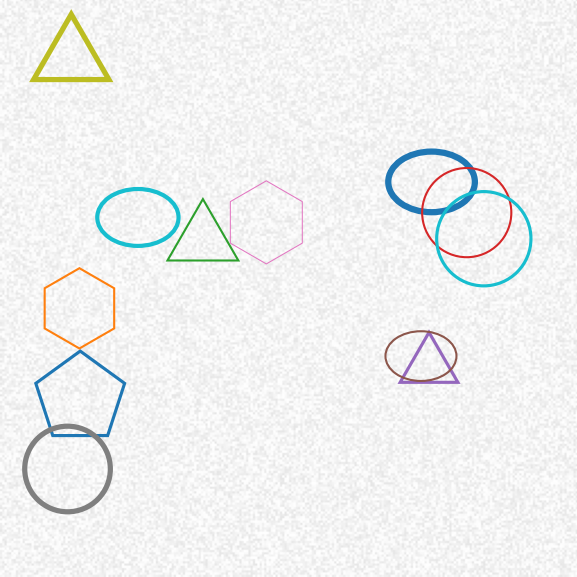[{"shape": "oval", "thickness": 3, "radius": 0.37, "center": [0.747, 0.684]}, {"shape": "pentagon", "thickness": 1.5, "radius": 0.4, "center": [0.139, 0.31]}, {"shape": "hexagon", "thickness": 1, "radius": 0.35, "center": [0.138, 0.465]}, {"shape": "triangle", "thickness": 1, "radius": 0.35, "center": [0.351, 0.583]}, {"shape": "circle", "thickness": 1, "radius": 0.39, "center": [0.808, 0.631]}, {"shape": "triangle", "thickness": 1.5, "radius": 0.29, "center": [0.743, 0.366]}, {"shape": "oval", "thickness": 1, "radius": 0.31, "center": [0.729, 0.383]}, {"shape": "hexagon", "thickness": 0.5, "radius": 0.36, "center": [0.461, 0.614]}, {"shape": "circle", "thickness": 2.5, "radius": 0.37, "center": [0.117, 0.187]}, {"shape": "triangle", "thickness": 2.5, "radius": 0.38, "center": [0.123, 0.899]}, {"shape": "oval", "thickness": 2, "radius": 0.35, "center": [0.239, 0.623]}, {"shape": "circle", "thickness": 1.5, "radius": 0.41, "center": [0.838, 0.586]}]